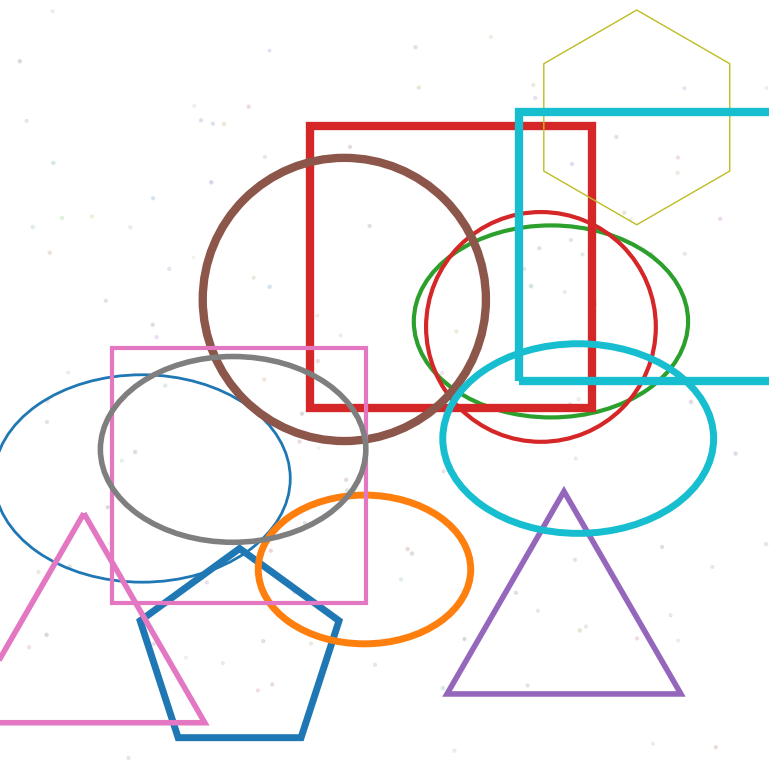[{"shape": "pentagon", "thickness": 2.5, "radius": 0.68, "center": [0.311, 0.152]}, {"shape": "oval", "thickness": 1, "radius": 0.96, "center": [0.185, 0.379]}, {"shape": "oval", "thickness": 2.5, "radius": 0.69, "center": [0.473, 0.26]}, {"shape": "oval", "thickness": 1.5, "radius": 0.89, "center": [0.716, 0.583]}, {"shape": "square", "thickness": 3, "radius": 0.92, "center": [0.586, 0.653]}, {"shape": "circle", "thickness": 1.5, "radius": 0.75, "center": [0.703, 0.575]}, {"shape": "triangle", "thickness": 2, "radius": 0.88, "center": [0.732, 0.186]}, {"shape": "circle", "thickness": 3, "radius": 0.92, "center": [0.447, 0.611]}, {"shape": "triangle", "thickness": 2, "radius": 0.91, "center": [0.109, 0.152]}, {"shape": "square", "thickness": 1.5, "radius": 0.83, "center": [0.311, 0.383]}, {"shape": "oval", "thickness": 2, "radius": 0.86, "center": [0.303, 0.416]}, {"shape": "hexagon", "thickness": 0.5, "radius": 0.7, "center": [0.827, 0.848]}, {"shape": "oval", "thickness": 2.5, "radius": 0.88, "center": [0.751, 0.43]}, {"shape": "square", "thickness": 3, "radius": 0.87, "center": [0.848, 0.68]}]